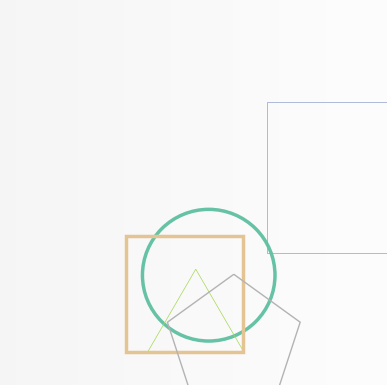[{"shape": "circle", "thickness": 2.5, "radius": 0.86, "center": [0.539, 0.285]}, {"shape": "square", "thickness": 0.5, "radius": 0.98, "center": [0.885, 0.538]}, {"shape": "triangle", "thickness": 0.5, "radius": 0.72, "center": [0.505, 0.156]}, {"shape": "square", "thickness": 2.5, "radius": 0.76, "center": [0.475, 0.236]}, {"shape": "pentagon", "thickness": 1, "radius": 0.9, "center": [0.603, 0.107]}]